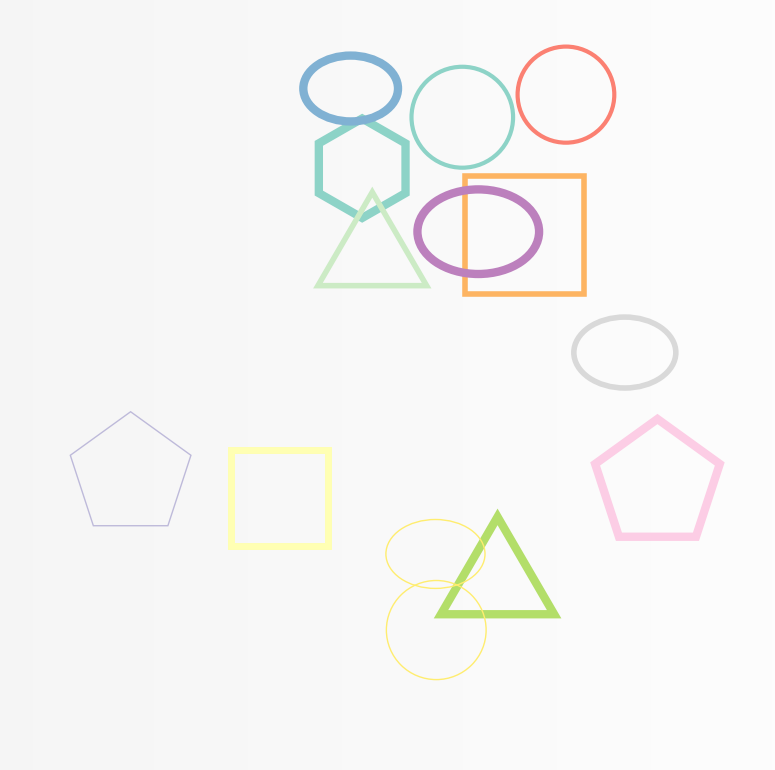[{"shape": "circle", "thickness": 1.5, "radius": 0.33, "center": [0.597, 0.848]}, {"shape": "hexagon", "thickness": 3, "radius": 0.32, "center": [0.467, 0.782]}, {"shape": "square", "thickness": 2.5, "radius": 0.31, "center": [0.361, 0.353]}, {"shape": "pentagon", "thickness": 0.5, "radius": 0.41, "center": [0.169, 0.383]}, {"shape": "circle", "thickness": 1.5, "radius": 0.31, "center": [0.73, 0.877]}, {"shape": "oval", "thickness": 3, "radius": 0.31, "center": [0.452, 0.885]}, {"shape": "square", "thickness": 2, "radius": 0.38, "center": [0.677, 0.695]}, {"shape": "triangle", "thickness": 3, "radius": 0.42, "center": [0.642, 0.244]}, {"shape": "pentagon", "thickness": 3, "radius": 0.42, "center": [0.848, 0.371]}, {"shape": "oval", "thickness": 2, "radius": 0.33, "center": [0.806, 0.542]}, {"shape": "oval", "thickness": 3, "radius": 0.39, "center": [0.617, 0.699]}, {"shape": "triangle", "thickness": 2, "radius": 0.4, "center": [0.48, 0.669]}, {"shape": "oval", "thickness": 0.5, "radius": 0.32, "center": [0.562, 0.281]}, {"shape": "circle", "thickness": 0.5, "radius": 0.32, "center": [0.563, 0.182]}]